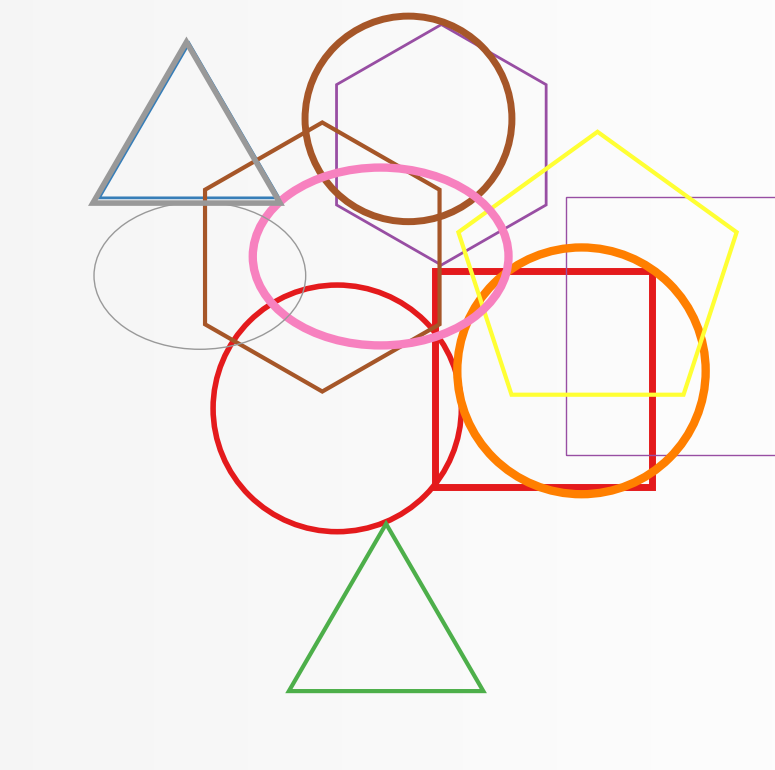[{"shape": "circle", "thickness": 2, "radius": 0.8, "center": [0.435, 0.47]}, {"shape": "square", "thickness": 2.5, "radius": 0.7, "center": [0.701, 0.508]}, {"shape": "triangle", "thickness": 1, "radius": 0.67, "center": [0.244, 0.81]}, {"shape": "triangle", "thickness": 1.5, "radius": 0.72, "center": [0.498, 0.175]}, {"shape": "hexagon", "thickness": 1, "radius": 0.78, "center": [0.569, 0.812]}, {"shape": "square", "thickness": 0.5, "radius": 0.84, "center": [0.898, 0.576]}, {"shape": "circle", "thickness": 3, "radius": 0.8, "center": [0.75, 0.518]}, {"shape": "pentagon", "thickness": 1.5, "radius": 0.94, "center": [0.771, 0.64]}, {"shape": "hexagon", "thickness": 1.5, "radius": 0.87, "center": [0.416, 0.666]}, {"shape": "circle", "thickness": 2.5, "radius": 0.67, "center": [0.527, 0.846]}, {"shape": "oval", "thickness": 3, "radius": 0.82, "center": [0.491, 0.667]}, {"shape": "oval", "thickness": 0.5, "radius": 0.68, "center": [0.258, 0.642]}, {"shape": "triangle", "thickness": 2, "radius": 0.7, "center": [0.241, 0.806]}]